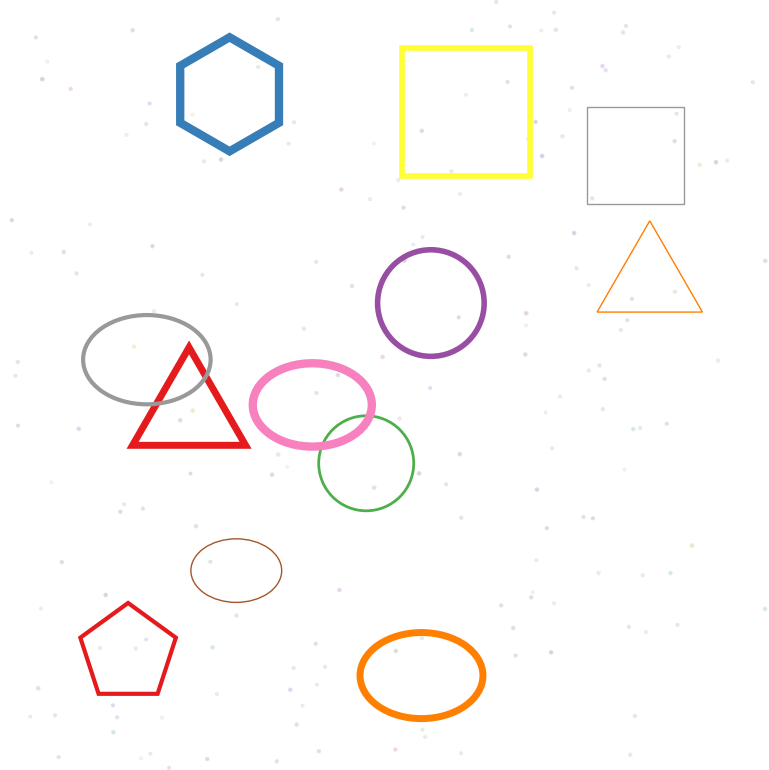[{"shape": "triangle", "thickness": 2.5, "radius": 0.42, "center": [0.246, 0.464]}, {"shape": "pentagon", "thickness": 1.5, "radius": 0.33, "center": [0.166, 0.152]}, {"shape": "hexagon", "thickness": 3, "radius": 0.37, "center": [0.298, 0.878]}, {"shape": "circle", "thickness": 1, "radius": 0.31, "center": [0.476, 0.398]}, {"shape": "circle", "thickness": 2, "radius": 0.35, "center": [0.56, 0.606]}, {"shape": "oval", "thickness": 2.5, "radius": 0.4, "center": [0.547, 0.123]}, {"shape": "triangle", "thickness": 0.5, "radius": 0.39, "center": [0.844, 0.634]}, {"shape": "square", "thickness": 2, "radius": 0.41, "center": [0.605, 0.854]}, {"shape": "oval", "thickness": 0.5, "radius": 0.29, "center": [0.307, 0.259]}, {"shape": "oval", "thickness": 3, "radius": 0.39, "center": [0.406, 0.474]}, {"shape": "square", "thickness": 0.5, "radius": 0.31, "center": [0.825, 0.798]}, {"shape": "oval", "thickness": 1.5, "radius": 0.41, "center": [0.191, 0.533]}]